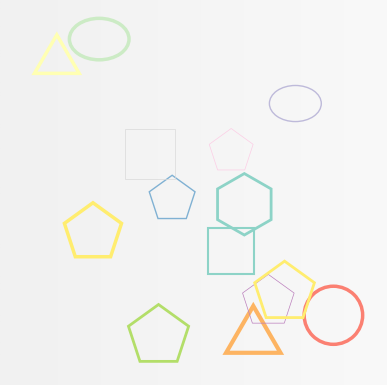[{"shape": "hexagon", "thickness": 2, "radius": 0.4, "center": [0.631, 0.469]}, {"shape": "square", "thickness": 1.5, "radius": 0.3, "center": [0.597, 0.349]}, {"shape": "triangle", "thickness": 2.5, "radius": 0.33, "center": [0.147, 0.843]}, {"shape": "oval", "thickness": 1, "radius": 0.33, "center": [0.762, 0.731]}, {"shape": "circle", "thickness": 2.5, "radius": 0.38, "center": [0.86, 0.181]}, {"shape": "pentagon", "thickness": 1, "radius": 0.31, "center": [0.444, 0.483]}, {"shape": "triangle", "thickness": 3, "radius": 0.41, "center": [0.654, 0.124]}, {"shape": "pentagon", "thickness": 2, "radius": 0.41, "center": [0.409, 0.127]}, {"shape": "pentagon", "thickness": 0.5, "radius": 0.3, "center": [0.597, 0.607]}, {"shape": "square", "thickness": 0.5, "radius": 0.32, "center": [0.387, 0.6]}, {"shape": "pentagon", "thickness": 0.5, "radius": 0.35, "center": [0.692, 0.217]}, {"shape": "oval", "thickness": 2.5, "radius": 0.38, "center": [0.256, 0.899]}, {"shape": "pentagon", "thickness": 2, "radius": 0.4, "center": [0.734, 0.241]}, {"shape": "pentagon", "thickness": 2.5, "radius": 0.39, "center": [0.24, 0.396]}]